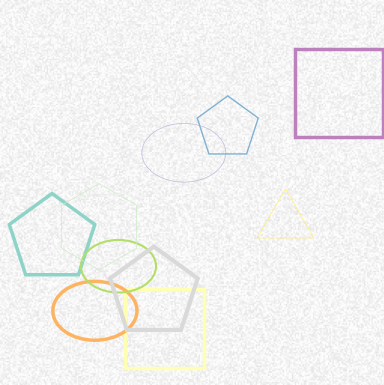[{"shape": "pentagon", "thickness": 2.5, "radius": 0.58, "center": [0.135, 0.381]}, {"shape": "square", "thickness": 2.5, "radius": 0.51, "center": [0.427, 0.147]}, {"shape": "oval", "thickness": 0.5, "radius": 0.54, "center": [0.477, 0.603]}, {"shape": "pentagon", "thickness": 1, "radius": 0.42, "center": [0.592, 0.668]}, {"shape": "oval", "thickness": 2.5, "radius": 0.55, "center": [0.246, 0.193]}, {"shape": "oval", "thickness": 1.5, "radius": 0.49, "center": [0.308, 0.308]}, {"shape": "pentagon", "thickness": 3, "radius": 0.6, "center": [0.4, 0.24]}, {"shape": "square", "thickness": 2.5, "radius": 0.57, "center": [0.88, 0.759]}, {"shape": "hexagon", "thickness": 0.5, "radius": 0.56, "center": [0.257, 0.411]}, {"shape": "triangle", "thickness": 0.5, "radius": 0.43, "center": [0.742, 0.424]}]